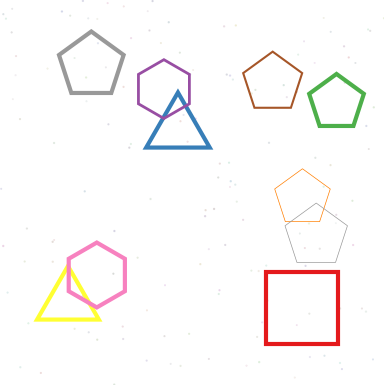[{"shape": "square", "thickness": 3, "radius": 0.47, "center": [0.784, 0.2]}, {"shape": "triangle", "thickness": 3, "radius": 0.48, "center": [0.462, 0.664]}, {"shape": "pentagon", "thickness": 3, "radius": 0.37, "center": [0.874, 0.733]}, {"shape": "hexagon", "thickness": 2, "radius": 0.38, "center": [0.426, 0.769]}, {"shape": "pentagon", "thickness": 0.5, "radius": 0.38, "center": [0.786, 0.486]}, {"shape": "triangle", "thickness": 3, "radius": 0.46, "center": [0.177, 0.216]}, {"shape": "pentagon", "thickness": 1.5, "radius": 0.4, "center": [0.708, 0.785]}, {"shape": "hexagon", "thickness": 3, "radius": 0.42, "center": [0.251, 0.286]}, {"shape": "pentagon", "thickness": 3, "radius": 0.44, "center": [0.237, 0.83]}, {"shape": "pentagon", "thickness": 0.5, "radius": 0.43, "center": [0.821, 0.387]}]